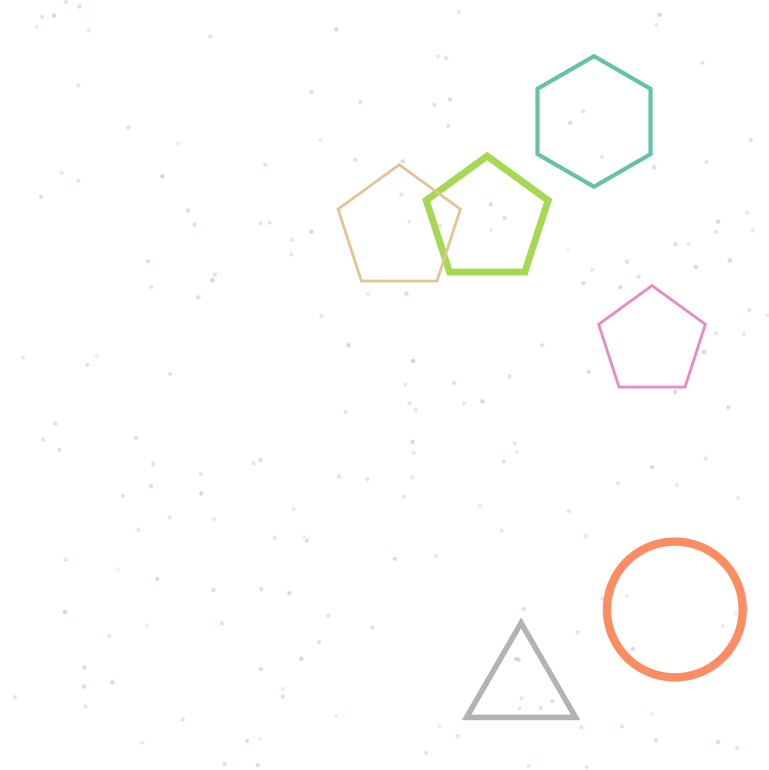[{"shape": "hexagon", "thickness": 1.5, "radius": 0.42, "center": [0.771, 0.842]}, {"shape": "circle", "thickness": 3, "radius": 0.44, "center": [0.876, 0.208]}, {"shape": "pentagon", "thickness": 1, "radius": 0.36, "center": [0.847, 0.556]}, {"shape": "pentagon", "thickness": 2.5, "radius": 0.42, "center": [0.633, 0.714]}, {"shape": "pentagon", "thickness": 1, "radius": 0.42, "center": [0.518, 0.703]}, {"shape": "triangle", "thickness": 2, "radius": 0.41, "center": [0.677, 0.109]}]